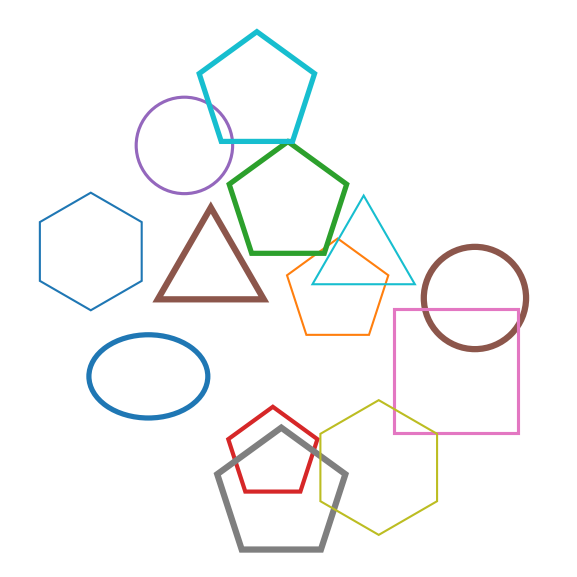[{"shape": "oval", "thickness": 2.5, "radius": 0.51, "center": [0.257, 0.347]}, {"shape": "hexagon", "thickness": 1, "radius": 0.51, "center": [0.157, 0.564]}, {"shape": "pentagon", "thickness": 1, "radius": 0.46, "center": [0.585, 0.494]}, {"shape": "pentagon", "thickness": 2.5, "radius": 0.53, "center": [0.499, 0.647]}, {"shape": "pentagon", "thickness": 2, "radius": 0.41, "center": [0.472, 0.214]}, {"shape": "circle", "thickness": 1.5, "radius": 0.42, "center": [0.319, 0.747]}, {"shape": "circle", "thickness": 3, "radius": 0.44, "center": [0.822, 0.483]}, {"shape": "triangle", "thickness": 3, "radius": 0.53, "center": [0.365, 0.534]}, {"shape": "square", "thickness": 1.5, "radius": 0.54, "center": [0.79, 0.356]}, {"shape": "pentagon", "thickness": 3, "radius": 0.58, "center": [0.487, 0.142]}, {"shape": "hexagon", "thickness": 1, "radius": 0.58, "center": [0.656, 0.19]}, {"shape": "pentagon", "thickness": 2.5, "radius": 0.53, "center": [0.445, 0.839]}, {"shape": "triangle", "thickness": 1, "radius": 0.51, "center": [0.63, 0.558]}]